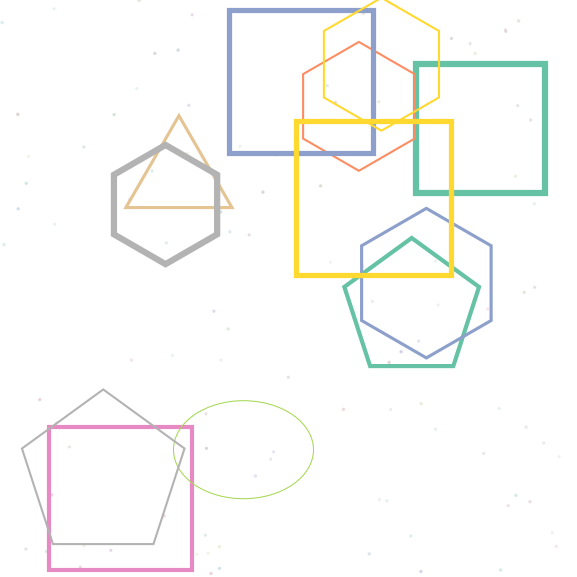[{"shape": "square", "thickness": 3, "radius": 0.56, "center": [0.833, 0.776]}, {"shape": "pentagon", "thickness": 2, "radius": 0.61, "center": [0.713, 0.464]}, {"shape": "hexagon", "thickness": 1, "radius": 0.56, "center": [0.621, 0.815]}, {"shape": "hexagon", "thickness": 1.5, "radius": 0.65, "center": [0.738, 0.509]}, {"shape": "square", "thickness": 2.5, "radius": 0.62, "center": [0.521, 0.858]}, {"shape": "square", "thickness": 2, "radius": 0.62, "center": [0.209, 0.136]}, {"shape": "oval", "thickness": 0.5, "radius": 0.61, "center": [0.422, 0.22]}, {"shape": "hexagon", "thickness": 1, "radius": 0.58, "center": [0.661, 0.888]}, {"shape": "square", "thickness": 2.5, "radius": 0.67, "center": [0.647, 0.656]}, {"shape": "triangle", "thickness": 1.5, "radius": 0.53, "center": [0.31, 0.693]}, {"shape": "hexagon", "thickness": 3, "radius": 0.52, "center": [0.287, 0.645]}, {"shape": "pentagon", "thickness": 1, "radius": 0.74, "center": [0.179, 0.177]}]